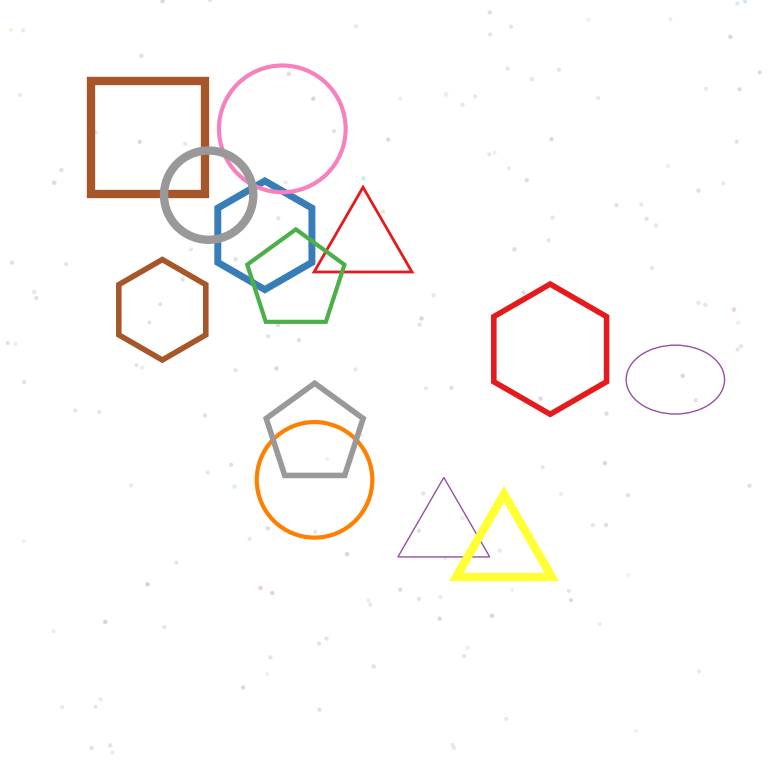[{"shape": "hexagon", "thickness": 2, "radius": 0.42, "center": [0.715, 0.547]}, {"shape": "triangle", "thickness": 1, "radius": 0.37, "center": [0.471, 0.683]}, {"shape": "hexagon", "thickness": 2.5, "radius": 0.35, "center": [0.344, 0.694]}, {"shape": "pentagon", "thickness": 1.5, "radius": 0.33, "center": [0.384, 0.636]}, {"shape": "triangle", "thickness": 0.5, "radius": 0.34, "center": [0.576, 0.311]}, {"shape": "oval", "thickness": 0.5, "radius": 0.32, "center": [0.877, 0.507]}, {"shape": "circle", "thickness": 1.5, "radius": 0.38, "center": [0.408, 0.377]}, {"shape": "triangle", "thickness": 3, "radius": 0.36, "center": [0.654, 0.287]}, {"shape": "hexagon", "thickness": 2, "radius": 0.33, "center": [0.211, 0.598]}, {"shape": "square", "thickness": 3, "radius": 0.37, "center": [0.192, 0.821]}, {"shape": "circle", "thickness": 1.5, "radius": 0.41, "center": [0.367, 0.833]}, {"shape": "pentagon", "thickness": 2, "radius": 0.33, "center": [0.409, 0.436]}, {"shape": "circle", "thickness": 3, "radius": 0.29, "center": [0.271, 0.747]}]